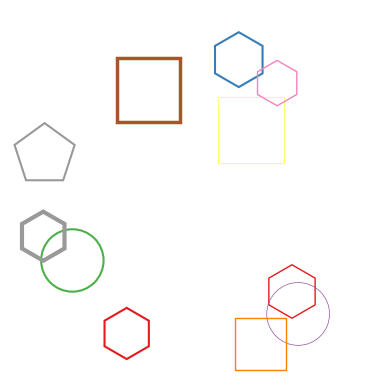[{"shape": "hexagon", "thickness": 1, "radius": 0.35, "center": [0.758, 0.243]}, {"shape": "hexagon", "thickness": 1.5, "radius": 0.33, "center": [0.329, 0.134]}, {"shape": "hexagon", "thickness": 1.5, "radius": 0.36, "center": [0.62, 0.845]}, {"shape": "circle", "thickness": 1.5, "radius": 0.41, "center": [0.188, 0.323]}, {"shape": "circle", "thickness": 0.5, "radius": 0.41, "center": [0.774, 0.185]}, {"shape": "square", "thickness": 1, "radius": 0.33, "center": [0.676, 0.106]}, {"shape": "square", "thickness": 0.5, "radius": 0.42, "center": [0.652, 0.662]}, {"shape": "square", "thickness": 2.5, "radius": 0.41, "center": [0.386, 0.766]}, {"shape": "hexagon", "thickness": 1, "radius": 0.29, "center": [0.72, 0.784]}, {"shape": "pentagon", "thickness": 1.5, "radius": 0.41, "center": [0.116, 0.598]}, {"shape": "hexagon", "thickness": 3, "radius": 0.32, "center": [0.112, 0.387]}]